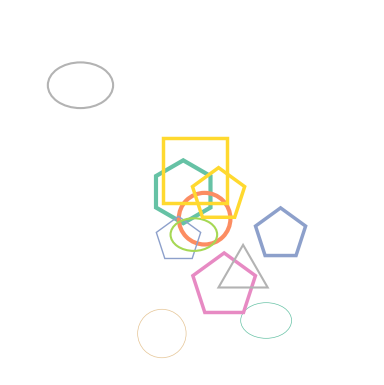[{"shape": "hexagon", "thickness": 3, "radius": 0.41, "center": [0.476, 0.502]}, {"shape": "oval", "thickness": 0.5, "radius": 0.33, "center": [0.691, 0.168]}, {"shape": "circle", "thickness": 3, "radius": 0.34, "center": [0.531, 0.432]}, {"shape": "pentagon", "thickness": 2.5, "radius": 0.34, "center": [0.729, 0.392]}, {"shape": "pentagon", "thickness": 1, "radius": 0.3, "center": [0.464, 0.378]}, {"shape": "pentagon", "thickness": 2.5, "radius": 0.43, "center": [0.582, 0.257]}, {"shape": "oval", "thickness": 1.5, "radius": 0.3, "center": [0.504, 0.391]}, {"shape": "square", "thickness": 2.5, "radius": 0.42, "center": [0.506, 0.557]}, {"shape": "pentagon", "thickness": 2.5, "radius": 0.36, "center": [0.568, 0.493]}, {"shape": "circle", "thickness": 0.5, "radius": 0.31, "center": [0.42, 0.134]}, {"shape": "oval", "thickness": 1.5, "radius": 0.42, "center": [0.209, 0.779]}, {"shape": "triangle", "thickness": 1.5, "radius": 0.37, "center": [0.631, 0.29]}]